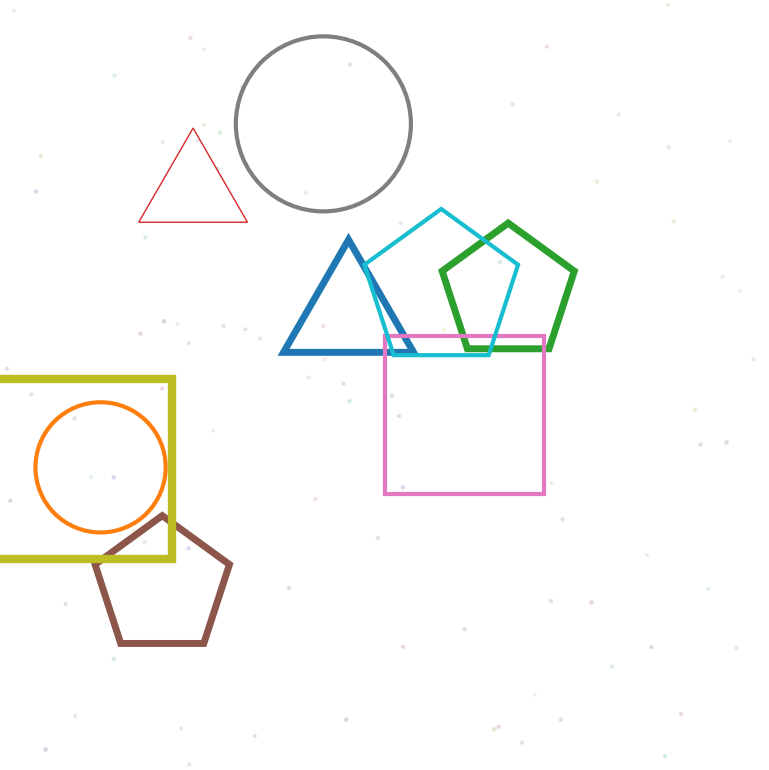[{"shape": "triangle", "thickness": 2.5, "radius": 0.49, "center": [0.453, 0.591]}, {"shape": "circle", "thickness": 1.5, "radius": 0.42, "center": [0.131, 0.393]}, {"shape": "pentagon", "thickness": 2.5, "radius": 0.45, "center": [0.66, 0.62]}, {"shape": "triangle", "thickness": 0.5, "radius": 0.41, "center": [0.251, 0.752]}, {"shape": "pentagon", "thickness": 2.5, "radius": 0.46, "center": [0.211, 0.239]}, {"shape": "square", "thickness": 1.5, "radius": 0.51, "center": [0.603, 0.461]}, {"shape": "circle", "thickness": 1.5, "radius": 0.57, "center": [0.42, 0.839]}, {"shape": "square", "thickness": 3, "radius": 0.59, "center": [0.107, 0.391]}, {"shape": "pentagon", "thickness": 1.5, "radius": 0.52, "center": [0.573, 0.624]}]